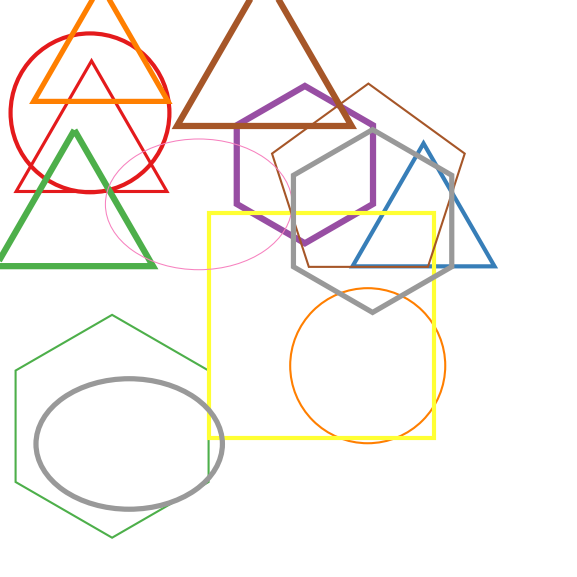[{"shape": "triangle", "thickness": 1.5, "radius": 0.75, "center": [0.158, 0.743]}, {"shape": "circle", "thickness": 2, "radius": 0.69, "center": [0.156, 0.804]}, {"shape": "triangle", "thickness": 2, "radius": 0.71, "center": [0.733, 0.609]}, {"shape": "triangle", "thickness": 3, "radius": 0.79, "center": [0.129, 0.617]}, {"shape": "hexagon", "thickness": 1, "radius": 0.96, "center": [0.194, 0.261]}, {"shape": "hexagon", "thickness": 3, "radius": 0.68, "center": [0.528, 0.714]}, {"shape": "circle", "thickness": 1, "radius": 0.67, "center": [0.637, 0.366]}, {"shape": "triangle", "thickness": 2.5, "radius": 0.67, "center": [0.175, 0.891]}, {"shape": "square", "thickness": 2, "radius": 0.97, "center": [0.557, 0.436]}, {"shape": "triangle", "thickness": 3, "radius": 0.87, "center": [0.458, 0.868]}, {"shape": "pentagon", "thickness": 1, "radius": 0.88, "center": [0.638, 0.679]}, {"shape": "oval", "thickness": 0.5, "radius": 0.81, "center": [0.344, 0.645]}, {"shape": "oval", "thickness": 2.5, "radius": 0.81, "center": [0.224, 0.23]}, {"shape": "hexagon", "thickness": 2.5, "radius": 0.79, "center": [0.645, 0.616]}]